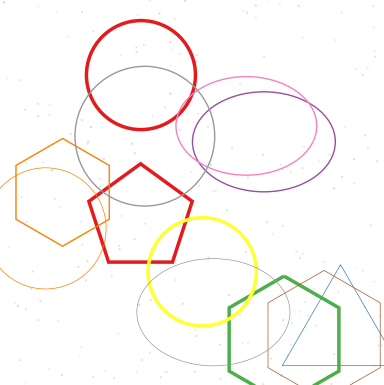[{"shape": "pentagon", "thickness": 2.5, "radius": 0.71, "center": [0.365, 0.433]}, {"shape": "circle", "thickness": 2.5, "radius": 0.71, "center": [0.366, 0.805]}, {"shape": "triangle", "thickness": 0.5, "radius": 0.87, "center": [0.885, 0.138]}, {"shape": "hexagon", "thickness": 2.5, "radius": 0.82, "center": [0.738, 0.118]}, {"shape": "oval", "thickness": 1, "radius": 0.93, "center": [0.685, 0.632]}, {"shape": "circle", "thickness": 0.5, "radius": 0.79, "center": [0.118, 0.407]}, {"shape": "hexagon", "thickness": 1, "radius": 0.7, "center": [0.163, 0.5]}, {"shape": "circle", "thickness": 2.5, "radius": 0.7, "center": [0.525, 0.294]}, {"shape": "hexagon", "thickness": 0.5, "radius": 0.84, "center": [0.842, 0.129]}, {"shape": "oval", "thickness": 1, "radius": 0.91, "center": [0.64, 0.673]}, {"shape": "oval", "thickness": 0.5, "radius": 0.99, "center": [0.554, 0.189]}, {"shape": "circle", "thickness": 1, "radius": 0.91, "center": [0.376, 0.646]}]